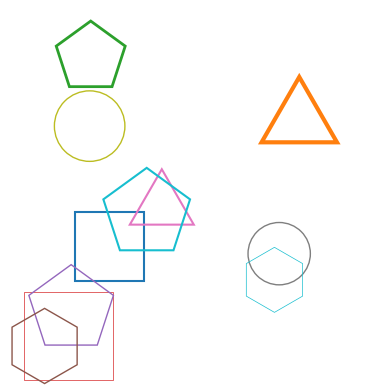[{"shape": "square", "thickness": 1.5, "radius": 0.45, "center": [0.284, 0.36]}, {"shape": "triangle", "thickness": 3, "radius": 0.57, "center": [0.777, 0.687]}, {"shape": "pentagon", "thickness": 2, "radius": 0.47, "center": [0.236, 0.851]}, {"shape": "square", "thickness": 0.5, "radius": 0.58, "center": [0.178, 0.127]}, {"shape": "pentagon", "thickness": 1, "radius": 0.58, "center": [0.185, 0.197]}, {"shape": "hexagon", "thickness": 1, "radius": 0.49, "center": [0.116, 0.101]}, {"shape": "triangle", "thickness": 1.5, "radius": 0.48, "center": [0.42, 0.464]}, {"shape": "circle", "thickness": 1, "radius": 0.4, "center": [0.725, 0.341]}, {"shape": "circle", "thickness": 1, "radius": 0.46, "center": [0.233, 0.672]}, {"shape": "pentagon", "thickness": 1.5, "radius": 0.59, "center": [0.381, 0.446]}, {"shape": "hexagon", "thickness": 0.5, "radius": 0.42, "center": [0.713, 0.273]}]